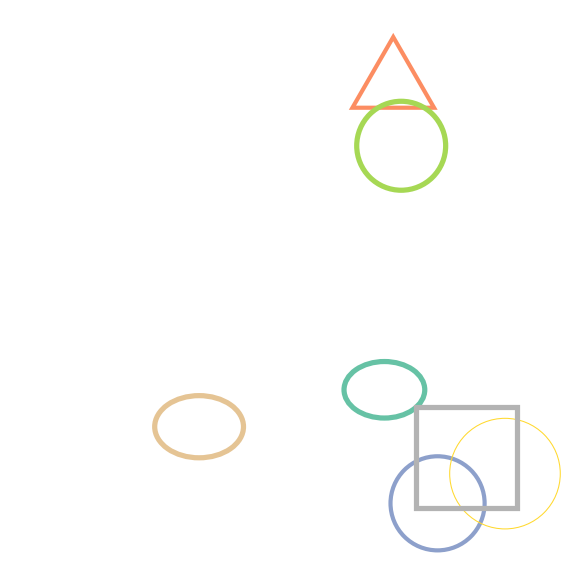[{"shape": "oval", "thickness": 2.5, "radius": 0.35, "center": [0.666, 0.324]}, {"shape": "triangle", "thickness": 2, "radius": 0.41, "center": [0.681, 0.853]}, {"shape": "circle", "thickness": 2, "radius": 0.41, "center": [0.758, 0.128]}, {"shape": "circle", "thickness": 2.5, "radius": 0.39, "center": [0.695, 0.747]}, {"shape": "circle", "thickness": 0.5, "radius": 0.48, "center": [0.874, 0.179]}, {"shape": "oval", "thickness": 2.5, "radius": 0.38, "center": [0.345, 0.26]}, {"shape": "square", "thickness": 2.5, "radius": 0.44, "center": [0.808, 0.207]}]